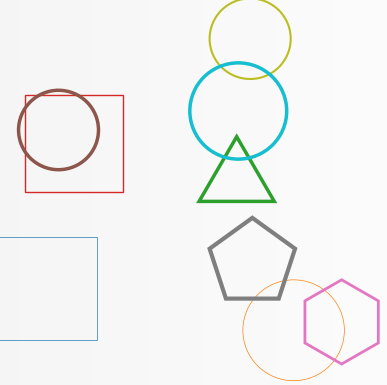[{"shape": "square", "thickness": 0.5, "radius": 0.67, "center": [0.117, 0.25]}, {"shape": "circle", "thickness": 0.5, "radius": 0.66, "center": [0.758, 0.142]}, {"shape": "triangle", "thickness": 2.5, "radius": 0.56, "center": [0.611, 0.533]}, {"shape": "square", "thickness": 1, "radius": 0.63, "center": [0.191, 0.627]}, {"shape": "circle", "thickness": 2.5, "radius": 0.52, "center": [0.151, 0.662]}, {"shape": "hexagon", "thickness": 2, "radius": 0.55, "center": [0.882, 0.164]}, {"shape": "pentagon", "thickness": 3, "radius": 0.58, "center": [0.651, 0.318]}, {"shape": "circle", "thickness": 1.5, "radius": 0.52, "center": [0.646, 0.899]}, {"shape": "circle", "thickness": 2.5, "radius": 0.62, "center": [0.615, 0.712]}]